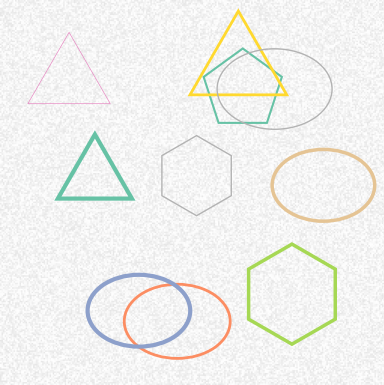[{"shape": "triangle", "thickness": 3, "radius": 0.56, "center": [0.246, 0.54]}, {"shape": "pentagon", "thickness": 1.5, "radius": 0.53, "center": [0.631, 0.767]}, {"shape": "oval", "thickness": 2, "radius": 0.69, "center": [0.46, 0.165]}, {"shape": "oval", "thickness": 3, "radius": 0.67, "center": [0.361, 0.193]}, {"shape": "triangle", "thickness": 0.5, "radius": 0.62, "center": [0.179, 0.792]}, {"shape": "hexagon", "thickness": 2.5, "radius": 0.65, "center": [0.758, 0.236]}, {"shape": "triangle", "thickness": 2, "radius": 0.73, "center": [0.619, 0.826]}, {"shape": "oval", "thickness": 2.5, "radius": 0.67, "center": [0.84, 0.519]}, {"shape": "oval", "thickness": 1, "radius": 0.75, "center": [0.713, 0.769]}, {"shape": "hexagon", "thickness": 1, "radius": 0.52, "center": [0.511, 0.544]}]